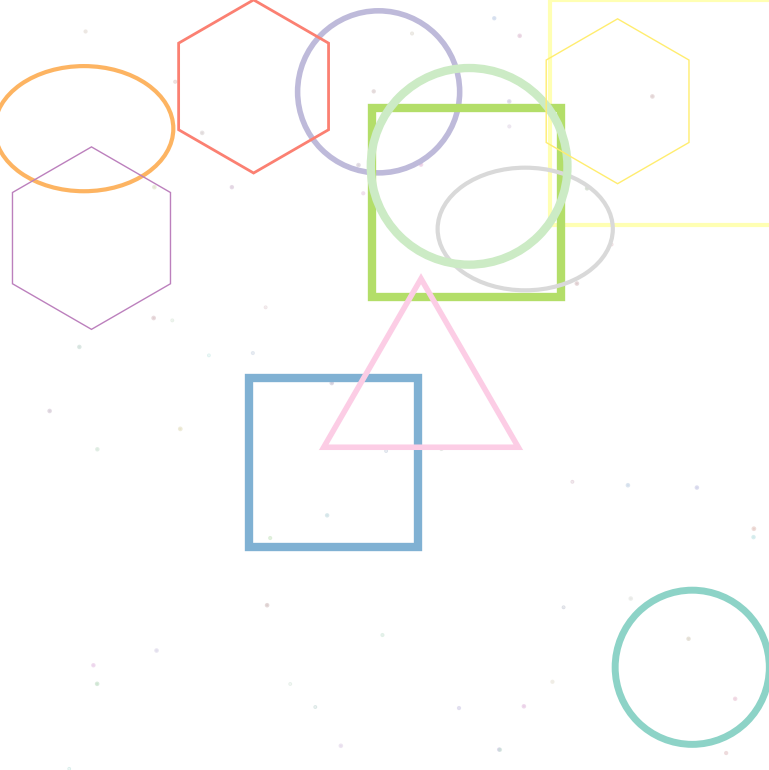[{"shape": "circle", "thickness": 2.5, "radius": 0.5, "center": [0.899, 0.133]}, {"shape": "square", "thickness": 1.5, "radius": 0.73, "center": [0.861, 0.854]}, {"shape": "circle", "thickness": 2, "radius": 0.53, "center": [0.492, 0.881]}, {"shape": "hexagon", "thickness": 1, "radius": 0.56, "center": [0.329, 0.888]}, {"shape": "square", "thickness": 3, "radius": 0.55, "center": [0.433, 0.399]}, {"shape": "oval", "thickness": 1.5, "radius": 0.58, "center": [0.109, 0.833]}, {"shape": "square", "thickness": 3, "radius": 0.61, "center": [0.605, 0.737]}, {"shape": "triangle", "thickness": 2, "radius": 0.73, "center": [0.547, 0.492]}, {"shape": "oval", "thickness": 1.5, "radius": 0.57, "center": [0.682, 0.703]}, {"shape": "hexagon", "thickness": 0.5, "radius": 0.59, "center": [0.119, 0.691]}, {"shape": "circle", "thickness": 3, "radius": 0.64, "center": [0.609, 0.784]}, {"shape": "hexagon", "thickness": 0.5, "radius": 0.54, "center": [0.802, 0.868]}]